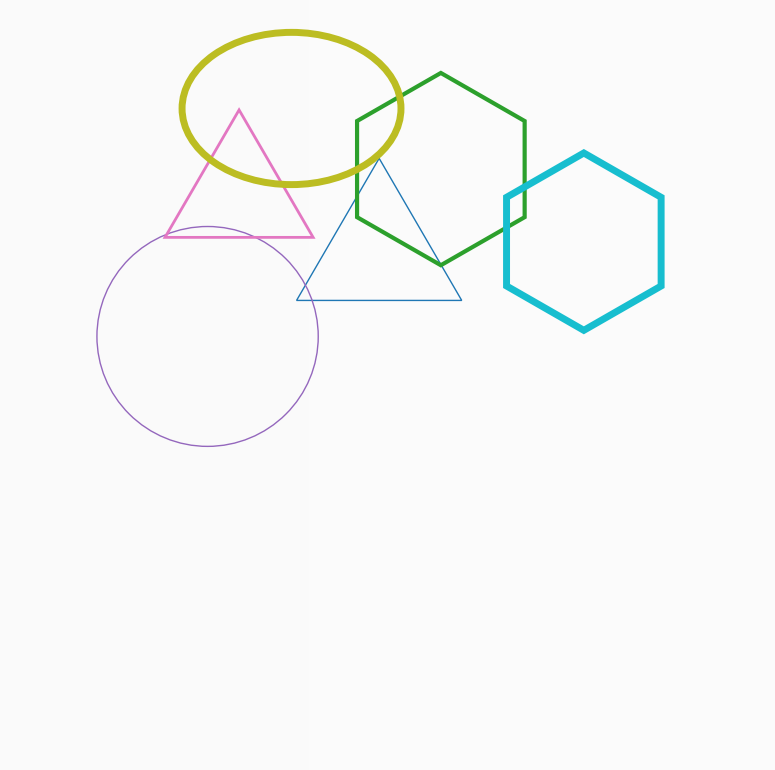[{"shape": "triangle", "thickness": 0.5, "radius": 0.62, "center": [0.489, 0.671]}, {"shape": "hexagon", "thickness": 1.5, "radius": 0.62, "center": [0.569, 0.78]}, {"shape": "circle", "thickness": 0.5, "radius": 0.71, "center": [0.268, 0.563]}, {"shape": "triangle", "thickness": 1, "radius": 0.55, "center": [0.308, 0.747]}, {"shape": "oval", "thickness": 2.5, "radius": 0.71, "center": [0.376, 0.859]}, {"shape": "hexagon", "thickness": 2.5, "radius": 0.58, "center": [0.753, 0.686]}]